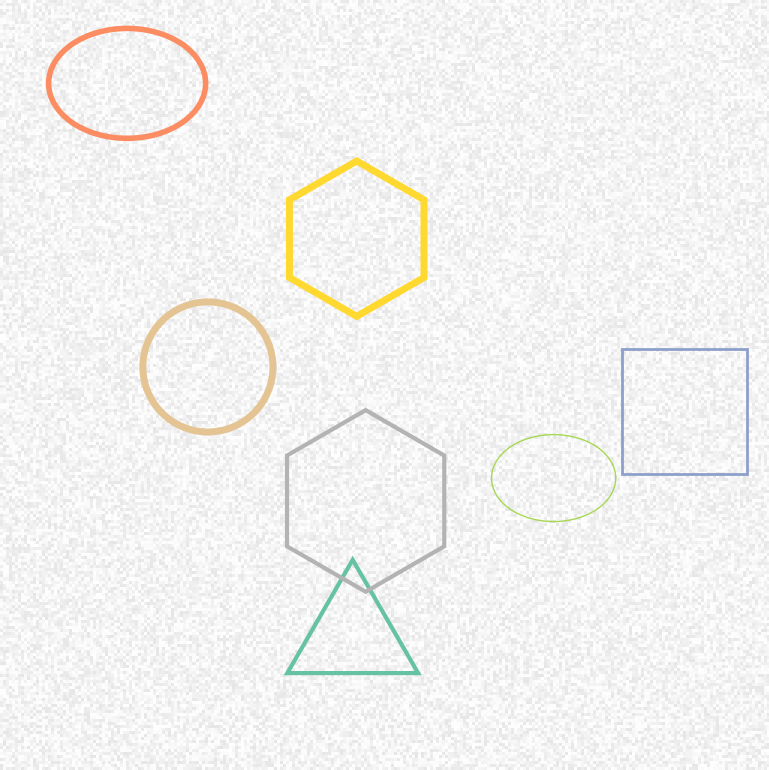[{"shape": "triangle", "thickness": 1.5, "radius": 0.49, "center": [0.458, 0.175]}, {"shape": "oval", "thickness": 2, "radius": 0.51, "center": [0.165, 0.892]}, {"shape": "square", "thickness": 1, "radius": 0.41, "center": [0.889, 0.466]}, {"shape": "oval", "thickness": 0.5, "radius": 0.4, "center": [0.719, 0.379]}, {"shape": "hexagon", "thickness": 2.5, "radius": 0.5, "center": [0.463, 0.69]}, {"shape": "circle", "thickness": 2.5, "radius": 0.42, "center": [0.27, 0.523]}, {"shape": "hexagon", "thickness": 1.5, "radius": 0.59, "center": [0.475, 0.349]}]